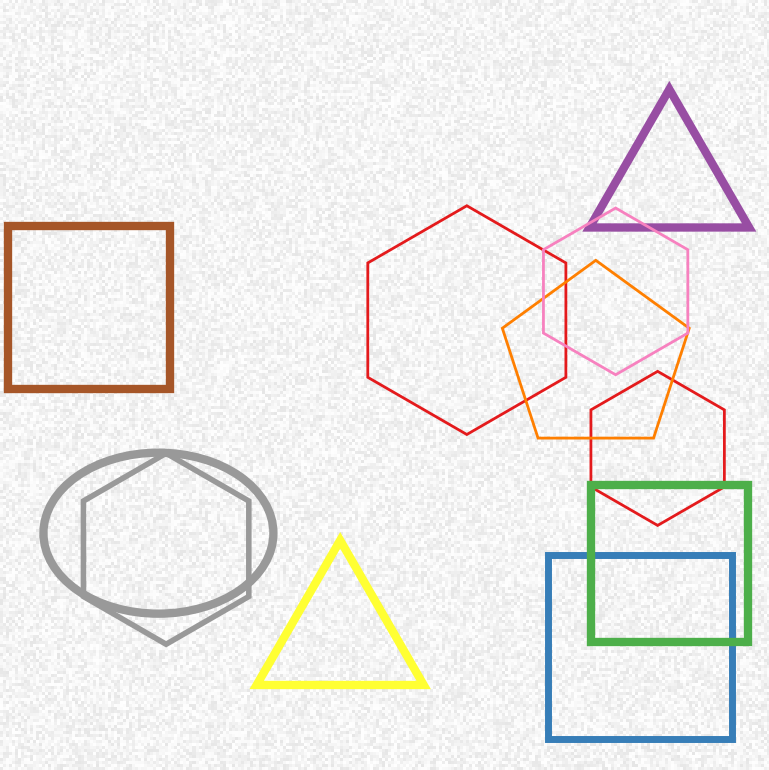[{"shape": "hexagon", "thickness": 1, "radius": 0.74, "center": [0.606, 0.584]}, {"shape": "hexagon", "thickness": 1, "radius": 0.5, "center": [0.854, 0.418]}, {"shape": "square", "thickness": 2.5, "radius": 0.6, "center": [0.831, 0.16]}, {"shape": "square", "thickness": 3, "radius": 0.51, "center": [0.869, 0.268]}, {"shape": "triangle", "thickness": 3, "radius": 0.6, "center": [0.869, 0.764]}, {"shape": "pentagon", "thickness": 1, "radius": 0.64, "center": [0.774, 0.534]}, {"shape": "triangle", "thickness": 3, "radius": 0.63, "center": [0.442, 0.173]}, {"shape": "square", "thickness": 3, "radius": 0.53, "center": [0.116, 0.601]}, {"shape": "hexagon", "thickness": 1, "radius": 0.54, "center": [0.8, 0.622]}, {"shape": "hexagon", "thickness": 2, "radius": 0.62, "center": [0.216, 0.287]}, {"shape": "oval", "thickness": 3, "radius": 0.75, "center": [0.206, 0.308]}]